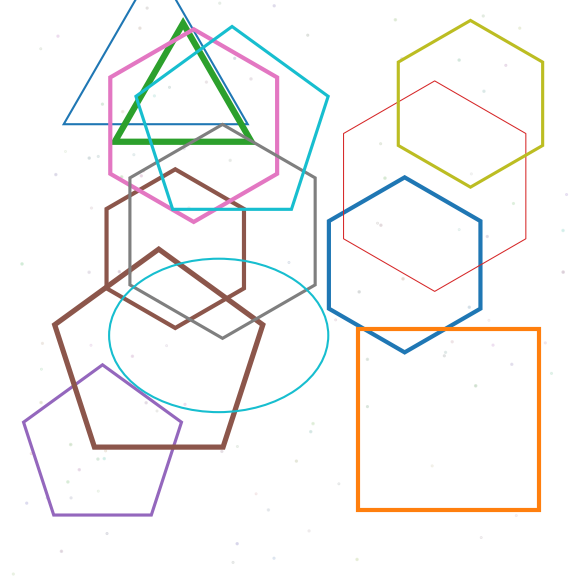[{"shape": "hexagon", "thickness": 2, "radius": 0.76, "center": [0.701, 0.54]}, {"shape": "triangle", "thickness": 1, "radius": 0.92, "center": [0.27, 0.876]}, {"shape": "square", "thickness": 2, "radius": 0.78, "center": [0.777, 0.273]}, {"shape": "triangle", "thickness": 3, "radius": 0.68, "center": [0.317, 0.822]}, {"shape": "hexagon", "thickness": 0.5, "radius": 0.91, "center": [0.753, 0.677]}, {"shape": "pentagon", "thickness": 1.5, "radius": 0.72, "center": [0.178, 0.224]}, {"shape": "pentagon", "thickness": 2.5, "radius": 0.95, "center": [0.275, 0.378]}, {"shape": "hexagon", "thickness": 2, "radius": 0.69, "center": [0.303, 0.569]}, {"shape": "hexagon", "thickness": 2, "radius": 0.83, "center": [0.335, 0.782]}, {"shape": "hexagon", "thickness": 1.5, "radius": 0.93, "center": [0.385, 0.598]}, {"shape": "hexagon", "thickness": 1.5, "radius": 0.72, "center": [0.815, 0.819]}, {"shape": "pentagon", "thickness": 1.5, "radius": 0.87, "center": [0.402, 0.778]}, {"shape": "oval", "thickness": 1, "radius": 0.95, "center": [0.379, 0.418]}]